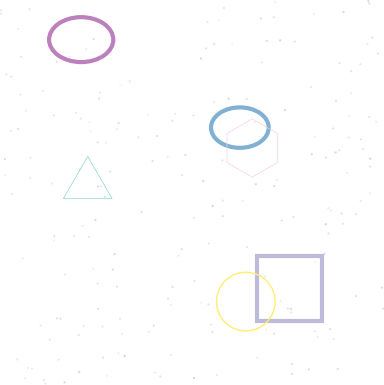[{"shape": "triangle", "thickness": 0.5, "radius": 0.37, "center": [0.228, 0.521]}, {"shape": "square", "thickness": 3, "radius": 0.43, "center": [0.751, 0.25]}, {"shape": "oval", "thickness": 3, "radius": 0.38, "center": [0.623, 0.669]}, {"shape": "hexagon", "thickness": 0.5, "radius": 0.38, "center": [0.655, 0.616]}, {"shape": "oval", "thickness": 3, "radius": 0.42, "center": [0.211, 0.897]}, {"shape": "circle", "thickness": 1, "radius": 0.38, "center": [0.638, 0.217]}]